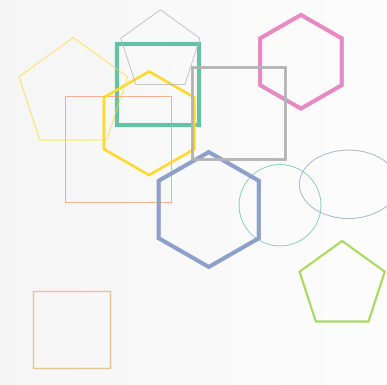[{"shape": "circle", "thickness": 0.5, "radius": 0.53, "center": [0.723, 0.467]}, {"shape": "square", "thickness": 3, "radius": 0.53, "center": [0.409, 0.78]}, {"shape": "square", "thickness": 0.5, "radius": 0.69, "center": [0.304, 0.612]}, {"shape": "hexagon", "thickness": 3, "radius": 0.75, "center": [0.539, 0.456]}, {"shape": "oval", "thickness": 0.5, "radius": 0.64, "center": [0.9, 0.521]}, {"shape": "hexagon", "thickness": 3, "radius": 0.61, "center": [0.777, 0.84]}, {"shape": "pentagon", "thickness": 1.5, "radius": 0.58, "center": [0.883, 0.259]}, {"shape": "hexagon", "thickness": 2, "radius": 0.67, "center": [0.385, 0.68]}, {"shape": "pentagon", "thickness": 0.5, "radius": 0.74, "center": [0.189, 0.755]}, {"shape": "square", "thickness": 1, "radius": 0.5, "center": [0.185, 0.144]}, {"shape": "square", "thickness": 2, "radius": 0.6, "center": [0.616, 0.706]}, {"shape": "pentagon", "thickness": 0.5, "radius": 0.54, "center": [0.414, 0.867]}]